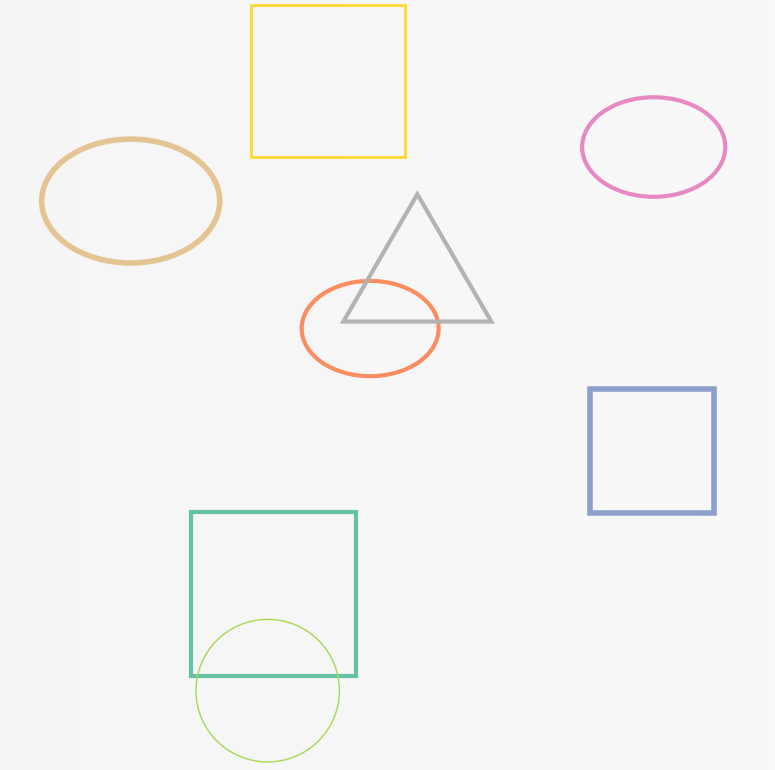[{"shape": "square", "thickness": 1.5, "radius": 0.53, "center": [0.353, 0.229]}, {"shape": "oval", "thickness": 1.5, "radius": 0.44, "center": [0.478, 0.573]}, {"shape": "square", "thickness": 2, "radius": 0.4, "center": [0.842, 0.414]}, {"shape": "oval", "thickness": 1.5, "radius": 0.46, "center": [0.843, 0.809]}, {"shape": "circle", "thickness": 0.5, "radius": 0.46, "center": [0.345, 0.103]}, {"shape": "square", "thickness": 1, "radius": 0.5, "center": [0.423, 0.895]}, {"shape": "oval", "thickness": 2, "radius": 0.57, "center": [0.169, 0.739]}, {"shape": "triangle", "thickness": 1.5, "radius": 0.55, "center": [0.538, 0.638]}]